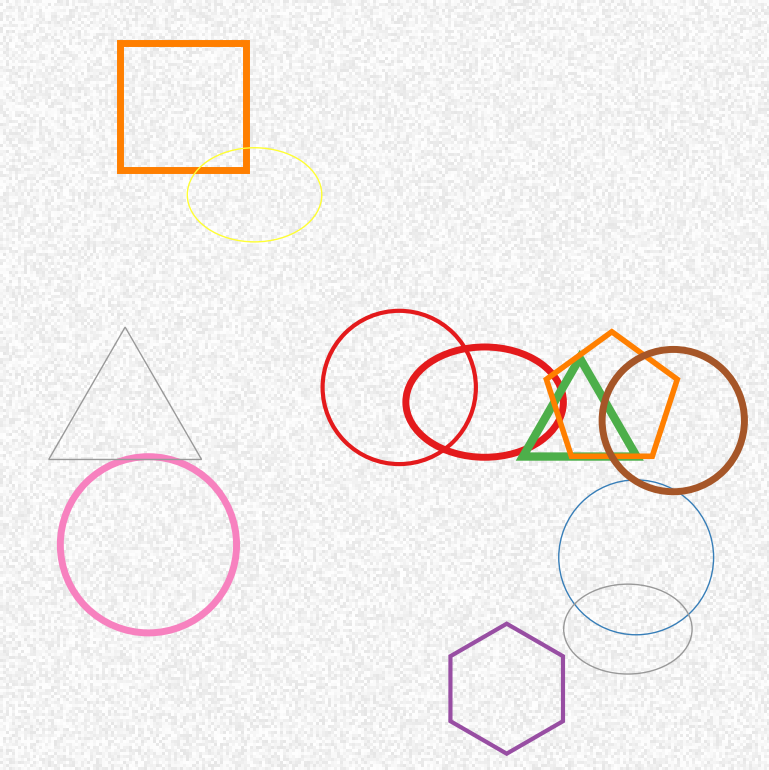[{"shape": "oval", "thickness": 2.5, "radius": 0.51, "center": [0.629, 0.478]}, {"shape": "circle", "thickness": 1.5, "radius": 0.5, "center": [0.518, 0.497]}, {"shape": "circle", "thickness": 0.5, "radius": 0.5, "center": [0.826, 0.276]}, {"shape": "triangle", "thickness": 3, "radius": 0.43, "center": [0.753, 0.45]}, {"shape": "hexagon", "thickness": 1.5, "radius": 0.42, "center": [0.658, 0.106]}, {"shape": "square", "thickness": 2.5, "radius": 0.41, "center": [0.238, 0.862]}, {"shape": "pentagon", "thickness": 2, "radius": 0.45, "center": [0.795, 0.48]}, {"shape": "oval", "thickness": 0.5, "radius": 0.44, "center": [0.331, 0.747]}, {"shape": "circle", "thickness": 2.5, "radius": 0.46, "center": [0.874, 0.454]}, {"shape": "circle", "thickness": 2.5, "radius": 0.57, "center": [0.193, 0.292]}, {"shape": "oval", "thickness": 0.5, "radius": 0.42, "center": [0.815, 0.183]}, {"shape": "triangle", "thickness": 0.5, "radius": 0.57, "center": [0.163, 0.461]}]